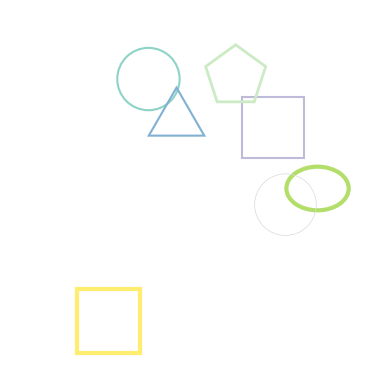[{"shape": "circle", "thickness": 1.5, "radius": 0.4, "center": [0.386, 0.795]}, {"shape": "square", "thickness": 1.5, "radius": 0.4, "center": [0.709, 0.669]}, {"shape": "triangle", "thickness": 1.5, "radius": 0.42, "center": [0.459, 0.689]}, {"shape": "oval", "thickness": 3, "radius": 0.4, "center": [0.825, 0.51]}, {"shape": "circle", "thickness": 0.5, "radius": 0.4, "center": [0.741, 0.468]}, {"shape": "pentagon", "thickness": 2, "radius": 0.41, "center": [0.612, 0.802]}, {"shape": "square", "thickness": 3, "radius": 0.41, "center": [0.281, 0.166]}]